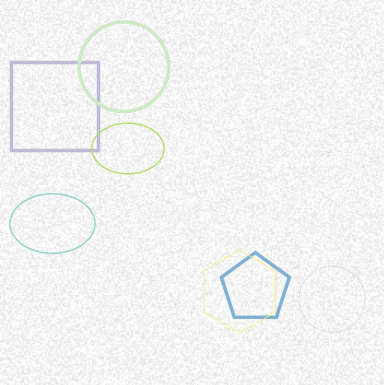[{"shape": "oval", "thickness": 1, "radius": 0.55, "center": [0.136, 0.419]}, {"shape": "square", "thickness": 2.5, "radius": 0.57, "center": [0.141, 0.724]}, {"shape": "pentagon", "thickness": 2.5, "radius": 0.46, "center": [0.663, 0.251]}, {"shape": "oval", "thickness": 1, "radius": 0.47, "center": [0.332, 0.614]}, {"shape": "circle", "thickness": 0.5, "radius": 0.43, "center": [0.862, 0.223]}, {"shape": "circle", "thickness": 2.5, "radius": 0.58, "center": [0.322, 0.826]}, {"shape": "hexagon", "thickness": 0.5, "radius": 0.54, "center": [0.623, 0.243]}]